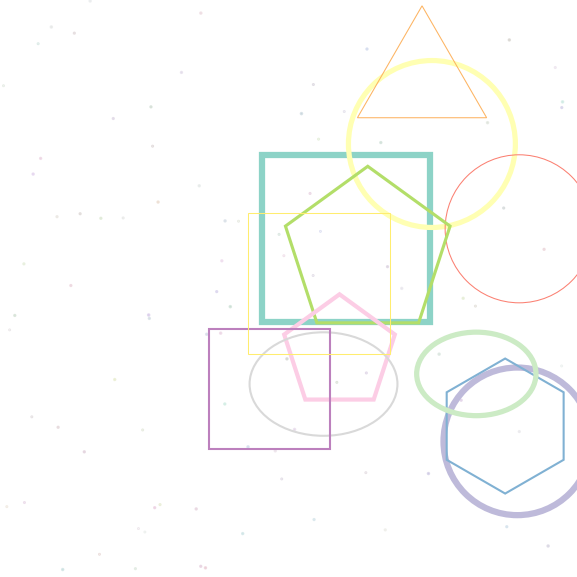[{"shape": "square", "thickness": 3, "radius": 0.73, "center": [0.599, 0.586]}, {"shape": "circle", "thickness": 2.5, "radius": 0.72, "center": [0.748, 0.75]}, {"shape": "circle", "thickness": 3, "radius": 0.64, "center": [0.896, 0.235]}, {"shape": "circle", "thickness": 0.5, "radius": 0.64, "center": [0.899, 0.603]}, {"shape": "hexagon", "thickness": 1, "radius": 0.58, "center": [0.875, 0.261]}, {"shape": "triangle", "thickness": 0.5, "radius": 0.65, "center": [0.731, 0.86]}, {"shape": "pentagon", "thickness": 1.5, "radius": 0.75, "center": [0.637, 0.561]}, {"shape": "pentagon", "thickness": 2, "radius": 0.5, "center": [0.588, 0.389]}, {"shape": "oval", "thickness": 1, "radius": 0.64, "center": [0.56, 0.334]}, {"shape": "square", "thickness": 1, "radius": 0.52, "center": [0.467, 0.325]}, {"shape": "oval", "thickness": 2.5, "radius": 0.52, "center": [0.825, 0.352]}, {"shape": "square", "thickness": 0.5, "radius": 0.61, "center": [0.552, 0.509]}]